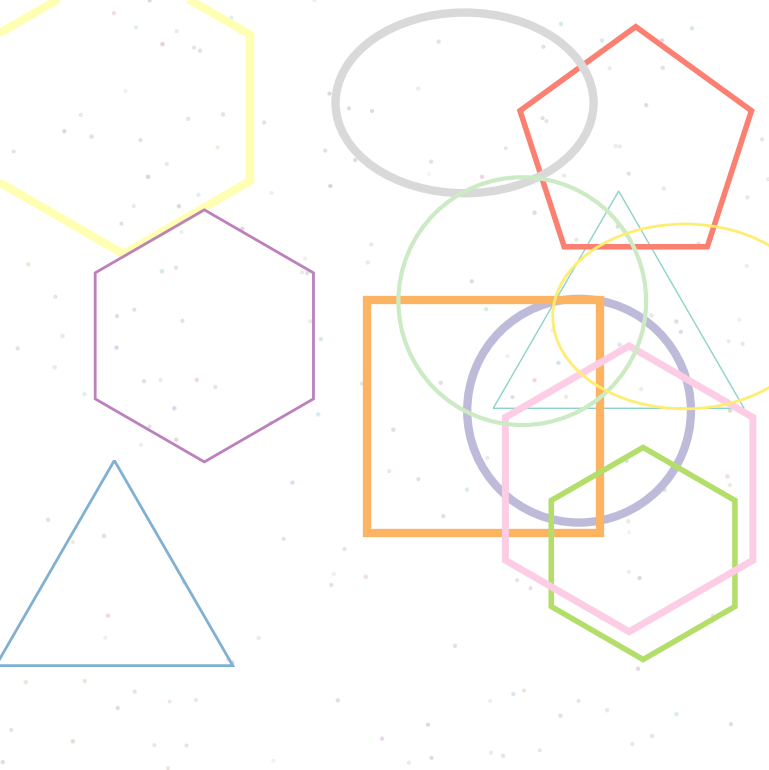[{"shape": "triangle", "thickness": 0.5, "radius": 0.94, "center": [0.803, 0.564]}, {"shape": "hexagon", "thickness": 3, "radius": 0.95, "center": [0.16, 0.86]}, {"shape": "circle", "thickness": 3, "radius": 0.73, "center": [0.752, 0.467]}, {"shape": "pentagon", "thickness": 2, "radius": 0.79, "center": [0.826, 0.807]}, {"shape": "triangle", "thickness": 1, "radius": 0.89, "center": [0.148, 0.224]}, {"shape": "square", "thickness": 3, "radius": 0.76, "center": [0.628, 0.459]}, {"shape": "hexagon", "thickness": 2, "radius": 0.69, "center": [0.835, 0.281]}, {"shape": "hexagon", "thickness": 2.5, "radius": 0.93, "center": [0.817, 0.365]}, {"shape": "oval", "thickness": 3, "radius": 0.84, "center": [0.603, 0.866]}, {"shape": "hexagon", "thickness": 1, "radius": 0.82, "center": [0.265, 0.564]}, {"shape": "circle", "thickness": 1.5, "radius": 0.8, "center": [0.678, 0.609]}, {"shape": "oval", "thickness": 1, "radius": 0.86, "center": [0.889, 0.589]}]